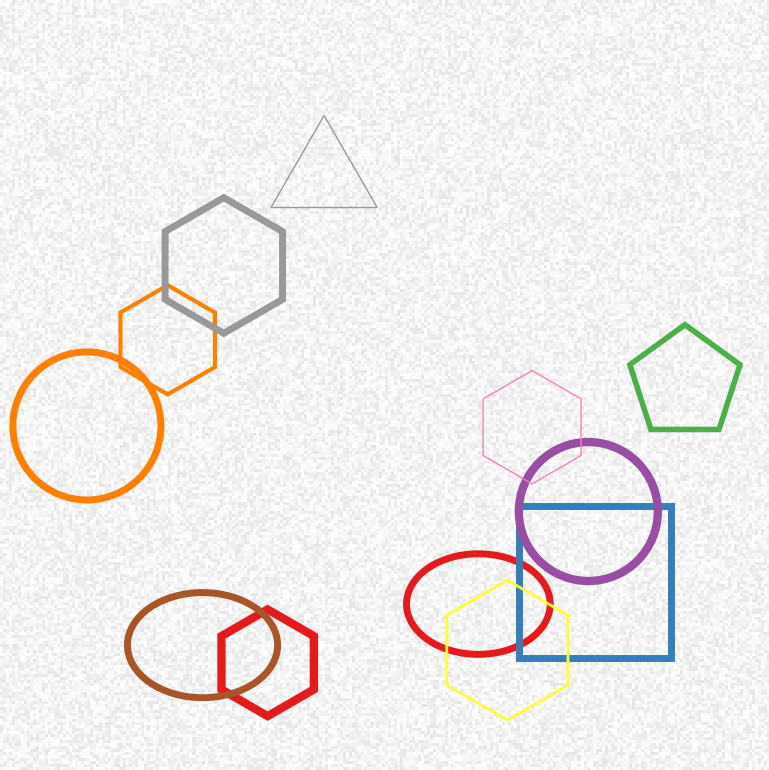[{"shape": "oval", "thickness": 2.5, "radius": 0.47, "center": [0.621, 0.216]}, {"shape": "hexagon", "thickness": 3, "radius": 0.35, "center": [0.348, 0.139]}, {"shape": "square", "thickness": 2.5, "radius": 0.49, "center": [0.773, 0.245]}, {"shape": "pentagon", "thickness": 2, "radius": 0.38, "center": [0.89, 0.503]}, {"shape": "circle", "thickness": 3, "radius": 0.45, "center": [0.764, 0.336]}, {"shape": "hexagon", "thickness": 1.5, "radius": 0.35, "center": [0.218, 0.559]}, {"shape": "circle", "thickness": 2.5, "radius": 0.48, "center": [0.113, 0.447]}, {"shape": "hexagon", "thickness": 1, "radius": 0.45, "center": [0.659, 0.156]}, {"shape": "oval", "thickness": 2.5, "radius": 0.49, "center": [0.263, 0.162]}, {"shape": "hexagon", "thickness": 0.5, "radius": 0.37, "center": [0.691, 0.445]}, {"shape": "triangle", "thickness": 0.5, "radius": 0.4, "center": [0.421, 0.77]}, {"shape": "hexagon", "thickness": 2.5, "radius": 0.44, "center": [0.291, 0.655]}]